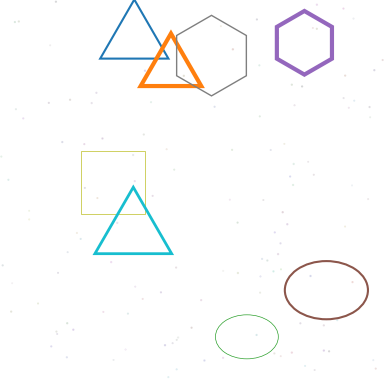[{"shape": "triangle", "thickness": 1.5, "radius": 0.51, "center": [0.349, 0.899]}, {"shape": "triangle", "thickness": 3, "radius": 0.45, "center": [0.444, 0.822]}, {"shape": "oval", "thickness": 0.5, "radius": 0.41, "center": [0.641, 0.125]}, {"shape": "hexagon", "thickness": 3, "radius": 0.41, "center": [0.791, 0.889]}, {"shape": "oval", "thickness": 1.5, "radius": 0.54, "center": [0.848, 0.246]}, {"shape": "hexagon", "thickness": 1, "radius": 0.52, "center": [0.549, 0.856]}, {"shape": "square", "thickness": 0.5, "radius": 0.41, "center": [0.294, 0.526]}, {"shape": "triangle", "thickness": 2, "radius": 0.58, "center": [0.346, 0.399]}]